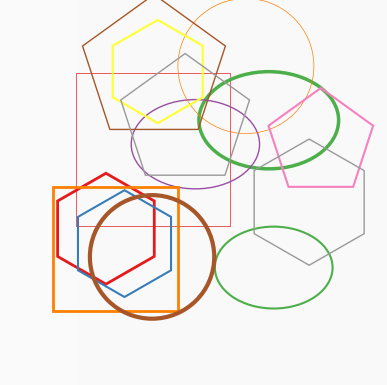[{"shape": "hexagon", "thickness": 2, "radius": 0.72, "center": [0.273, 0.406]}, {"shape": "square", "thickness": 0.5, "radius": 0.99, "center": [0.394, 0.612]}, {"shape": "hexagon", "thickness": 1.5, "radius": 0.69, "center": [0.321, 0.367]}, {"shape": "oval", "thickness": 2.5, "radius": 0.9, "center": [0.694, 0.688]}, {"shape": "oval", "thickness": 1.5, "radius": 0.76, "center": [0.706, 0.305]}, {"shape": "oval", "thickness": 1, "radius": 0.83, "center": [0.504, 0.625]}, {"shape": "circle", "thickness": 0.5, "radius": 0.88, "center": [0.635, 0.828]}, {"shape": "square", "thickness": 2, "radius": 0.81, "center": [0.297, 0.353]}, {"shape": "hexagon", "thickness": 1.5, "radius": 0.67, "center": [0.407, 0.814]}, {"shape": "pentagon", "thickness": 1, "radius": 0.97, "center": [0.397, 0.821]}, {"shape": "circle", "thickness": 3, "radius": 0.8, "center": [0.392, 0.333]}, {"shape": "pentagon", "thickness": 1.5, "radius": 0.71, "center": [0.828, 0.63]}, {"shape": "pentagon", "thickness": 1, "radius": 0.87, "center": [0.478, 0.686]}, {"shape": "hexagon", "thickness": 1, "radius": 0.82, "center": [0.798, 0.475]}]